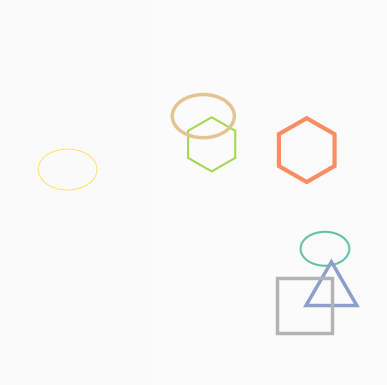[{"shape": "oval", "thickness": 1.5, "radius": 0.31, "center": [0.839, 0.354]}, {"shape": "hexagon", "thickness": 3, "radius": 0.41, "center": [0.792, 0.61]}, {"shape": "triangle", "thickness": 2.5, "radius": 0.38, "center": [0.855, 0.244]}, {"shape": "hexagon", "thickness": 1.5, "radius": 0.35, "center": [0.546, 0.625]}, {"shape": "oval", "thickness": 0.5, "radius": 0.38, "center": [0.174, 0.56]}, {"shape": "oval", "thickness": 2.5, "radius": 0.4, "center": [0.525, 0.698]}, {"shape": "square", "thickness": 2.5, "radius": 0.35, "center": [0.787, 0.206]}]